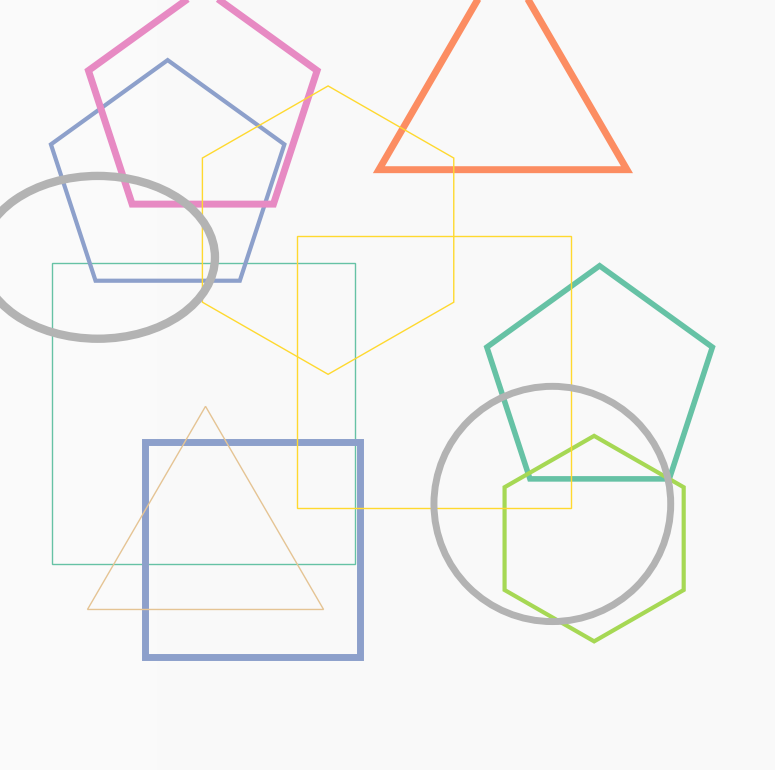[{"shape": "square", "thickness": 0.5, "radius": 0.98, "center": [0.263, 0.463]}, {"shape": "pentagon", "thickness": 2, "radius": 0.76, "center": [0.774, 0.502]}, {"shape": "triangle", "thickness": 2.5, "radius": 0.92, "center": [0.649, 0.872]}, {"shape": "square", "thickness": 2.5, "radius": 0.7, "center": [0.326, 0.286]}, {"shape": "pentagon", "thickness": 1.5, "radius": 0.79, "center": [0.216, 0.764]}, {"shape": "pentagon", "thickness": 2.5, "radius": 0.78, "center": [0.262, 0.86]}, {"shape": "hexagon", "thickness": 1.5, "radius": 0.67, "center": [0.767, 0.301]}, {"shape": "hexagon", "thickness": 0.5, "radius": 0.94, "center": [0.423, 0.701]}, {"shape": "square", "thickness": 0.5, "radius": 0.88, "center": [0.56, 0.517]}, {"shape": "triangle", "thickness": 0.5, "radius": 0.88, "center": [0.265, 0.296]}, {"shape": "circle", "thickness": 2.5, "radius": 0.76, "center": [0.713, 0.346]}, {"shape": "oval", "thickness": 3, "radius": 0.76, "center": [0.126, 0.666]}]